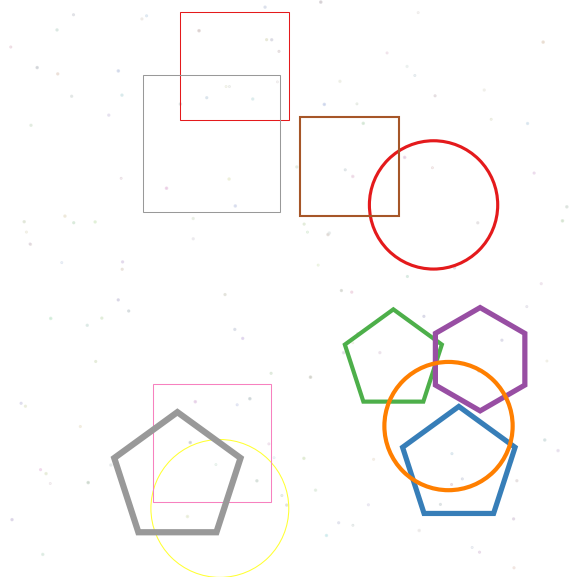[{"shape": "circle", "thickness": 1.5, "radius": 0.56, "center": [0.751, 0.644]}, {"shape": "square", "thickness": 0.5, "radius": 0.47, "center": [0.407, 0.885]}, {"shape": "pentagon", "thickness": 2.5, "radius": 0.51, "center": [0.795, 0.193]}, {"shape": "pentagon", "thickness": 2, "radius": 0.44, "center": [0.681, 0.375]}, {"shape": "hexagon", "thickness": 2.5, "radius": 0.45, "center": [0.831, 0.377]}, {"shape": "circle", "thickness": 2, "radius": 0.56, "center": [0.777, 0.261]}, {"shape": "circle", "thickness": 0.5, "radius": 0.6, "center": [0.381, 0.119]}, {"shape": "square", "thickness": 1, "radius": 0.43, "center": [0.606, 0.711]}, {"shape": "square", "thickness": 0.5, "radius": 0.51, "center": [0.367, 0.232]}, {"shape": "pentagon", "thickness": 3, "radius": 0.57, "center": [0.307, 0.17]}, {"shape": "square", "thickness": 0.5, "radius": 0.59, "center": [0.366, 0.751]}]